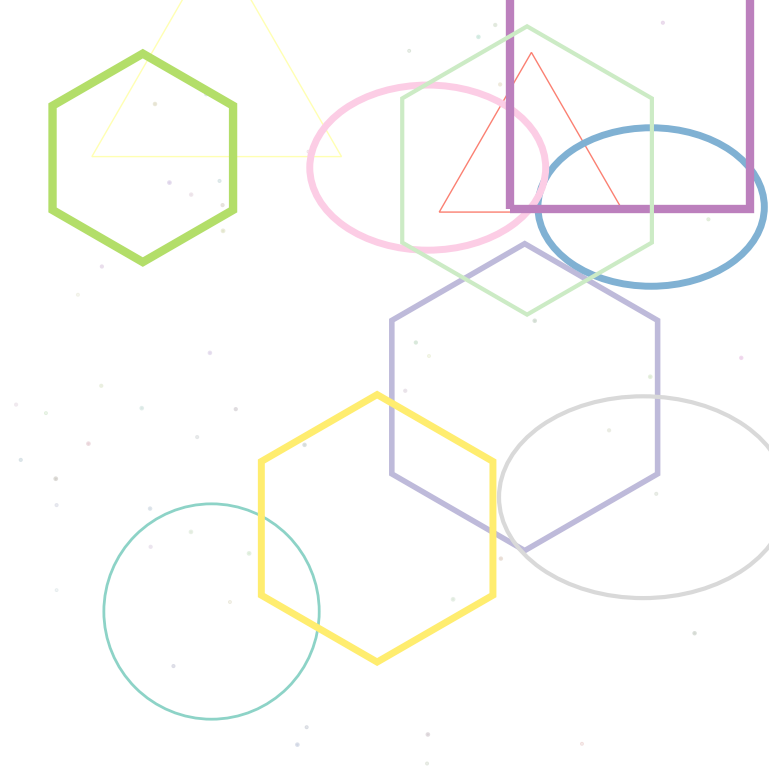[{"shape": "circle", "thickness": 1, "radius": 0.7, "center": [0.275, 0.206]}, {"shape": "triangle", "thickness": 0.5, "radius": 0.94, "center": [0.281, 0.89]}, {"shape": "hexagon", "thickness": 2, "radius": 1.0, "center": [0.681, 0.484]}, {"shape": "triangle", "thickness": 0.5, "radius": 0.69, "center": [0.69, 0.794]}, {"shape": "oval", "thickness": 2.5, "radius": 0.74, "center": [0.846, 0.731]}, {"shape": "hexagon", "thickness": 3, "radius": 0.68, "center": [0.185, 0.795]}, {"shape": "oval", "thickness": 2.5, "radius": 0.77, "center": [0.555, 0.782]}, {"shape": "oval", "thickness": 1.5, "radius": 0.94, "center": [0.835, 0.354]}, {"shape": "square", "thickness": 3, "radius": 0.78, "center": [0.818, 0.885]}, {"shape": "hexagon", "thickness": 1.5, "radius": 0.94, "center": [0.684, 0.779]}, {"shape": "hexagon", "thickness": 2.5, "radius": 0.87, "center": [0.49, 0.314]}]